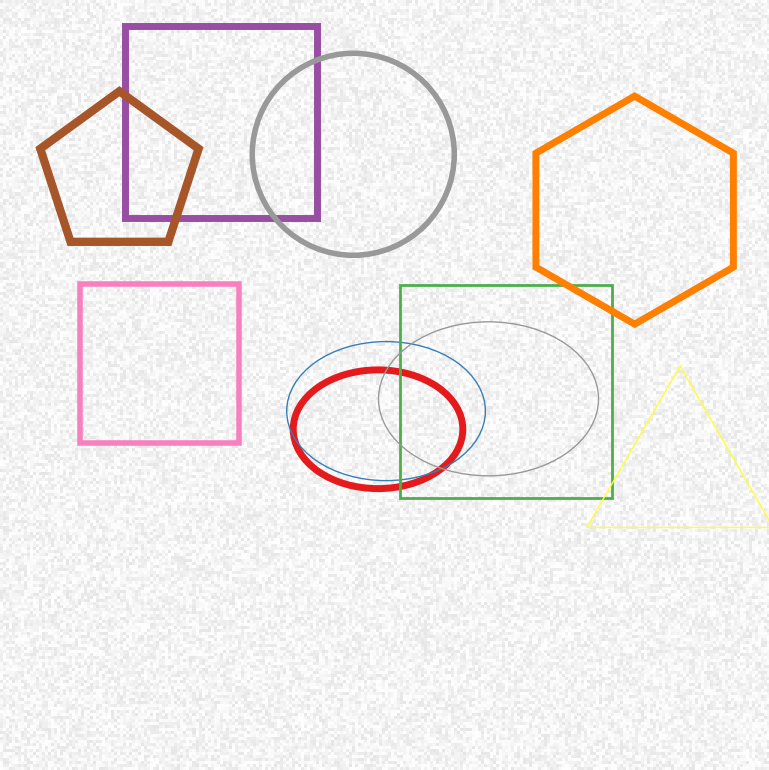[{"shape": "oval", "thickness": 2.5, "radius": 0.55, "center": [0.491, 0.443]}, {"shape": "oval", "thickness": 0.5, "radius": 0.64, "center": [0.501, 0.466]}, {"shape": "square", "thickness": 1, "radius": 0.69, "center": [0.657, 0.492]}, {"shape": "square", "thickness": 2.5, "radius": 0.62, "center": [0.287, 0.842]}, {"shape": "hexagon", "thickness": 2.5, "radius": 0.74, "center": [0.824, 0.727]}, {"shape": "triangle", "thickness": 0.5, "radius": 0.7, "center": [0.883, 0.385]}, {"shape": "pentagon", "thickness": 3, "radius": 0.54, "center": [0.155, 0.773]}, {"shape": "square", "thickness": 2, "radius": 0.52, "center": [0.207, 0.528]}, {"shape": "oval", "thickness": 0.5, "radius": 0.71, "center": [0.634, 0.482]}, {"shape": "circle", "thickness": 2, "radius": 0.66, "center": [0.459, 0.8]}]